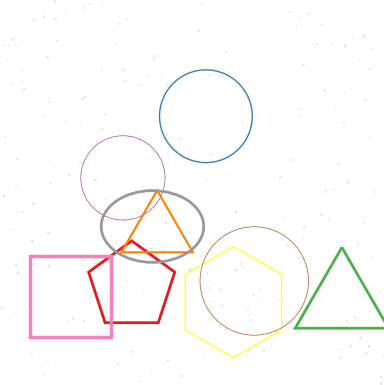[{"shape": "pentagon", "thickness": 2, "radius": 0.59, "center": [0.342, 0.257]}, {"shape": "circle", "thickness": 1, "radius": 0.6, "center": [0.535, 0.698]}, {"shape": "triangle", "thickness": 2, "radius": 0.7, "center": [0.888, 0.217]}, {"shape": "circle", "thickness": 0.5, "radius": 0.55, "center": [0.319, 0.538]}, {"shape": "triangle", "thickness": 1.5, "radius": 0.54, "center": [0.408, 0.398]}, {"shape": "hexagon", "thickness": 1, "radius": 0.72, "center": [0.606, 0.215]}, {"shape": "circle", "thickness": 0.5, "radius": 0.7, "center": [0.66, 0.27]}, {"shape": "square", "thickness": 2.5, "radius": 0.53, "center": [0.184, 0.231]}, {"shape": "oval", "thickness": 2, "radius": 0.67, "center": [0.396, 0.412]}]